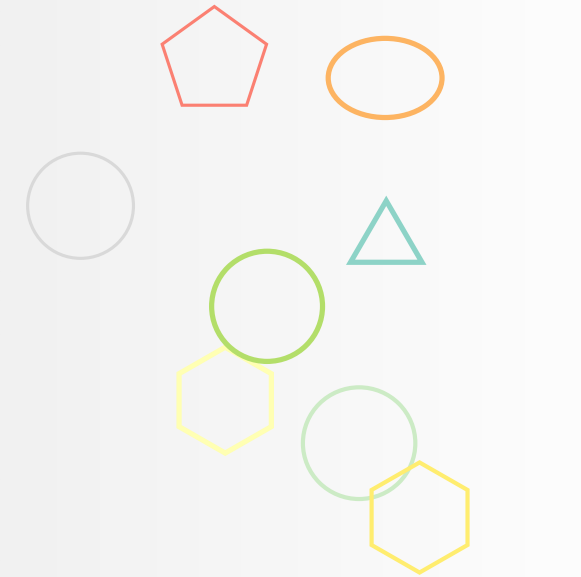[{"shape": "triangle", "thickness": 2.5, "radius": 0.35, "center": [0.664, 0.58]}, {"shape": "hexagon", "thickness": 2.5, "radius": 0.46, "center": [0.387, 0.306]}, {"shape": "pentagon", "thickness": 1.5, "radius": 0.47, "center": [0.369, 0.893]}, {"shape": "oval", "thickness": 2.5, "radius": 0.49, "center": [0.663, 0.864]}, {"shape": "circle", "thickness": 2.5, "radius": 0.48, "center": [0.459, 0.469]}, {"shape": "circle", "thickness": 1.5, "radius": 0.46, "center": [0.139, 0.643]}, {"shape": "circle", "thickness": 2, "radius": 0.48, "center": [0.618, 0.232]}, {"shape": "hexagon", "thickness": 2, "radius": 0.48, "center": [0.722, 0.103]}]